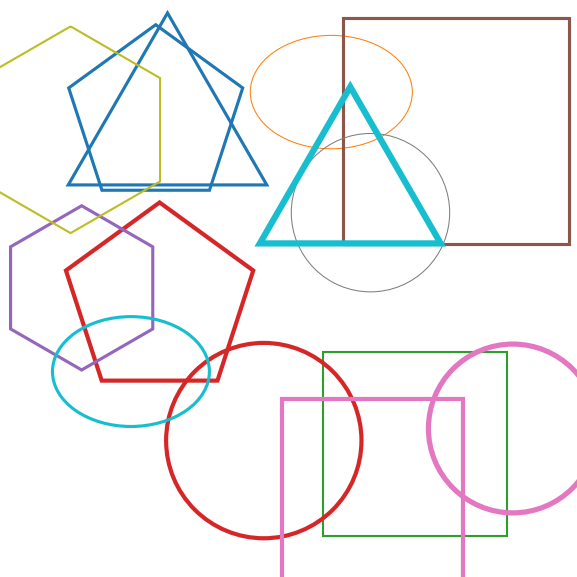[{"shape": "triangle", "thickness": 1.5, "radius": 0.99, "center": [0.29, 0.778]}, {"shape": "pentagon", "thickness": 1.5, "radius": 0.79, "center": [0.27, 0.798]}, {"shape": "oval", "thickness": 0.5, "radius": 0.7, "center": [0.574, 0.84]}, {"shape": "square", "thickness": 1, "radius": 0.8, "center": [0.718, 0.23]}, {"shape": "pentagon", "thickness": 2, "radius": 0.85, "center": [0.276, 0.478]}, {"shape": "circle", "thickness": 2, "radius": 0.85, "center": [0.457, 0.236]}, {"shape": "hexagon", "thickness": 1.5, "radius": 0.71, "center": [0.141, 0.501]}, {"shape": "square", "thickness": 1.5, "radius": 0.98, "center": [0.79, 0.772]}, {"shape": "square", "thickness": 2, "radius": 0.78, "center": [0.645, 0.152]}, {"shape": "circle", "thickness": 2.5, "radius": 0.73, "center": [0.888, 0.257]}, {"shape": "circle", "thickness": 0.5, "radius": 0.69, "center": [0.642, 0.631]}, {"shape": "hexagon", "thickness": 1, "radius": 0.89, "center": [0.122, 0.774]}, {"shape": "oval", "thickness": 1.5, "radius": 0.68, "center": [0.227, 0.356]}, {"shape": "triangle", "thickness": 3, "radius": 0.9, "center": [0.606, 0.668]}]